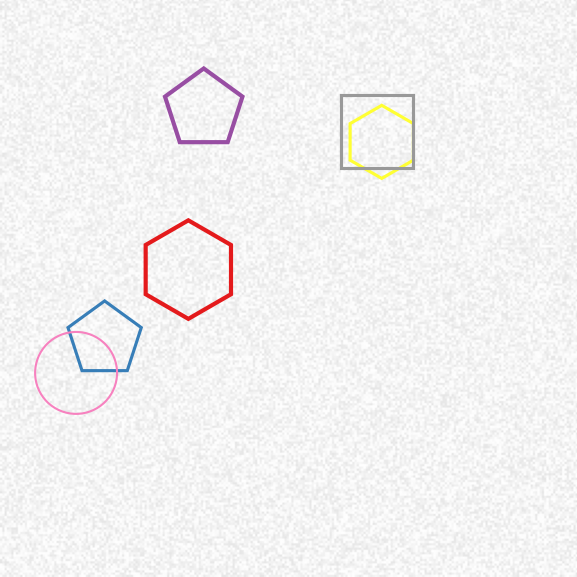[{"shape": "hexagon", "thickness": 2, "radius": 0.43, "center": [0.326, 0.532]}, {"shape": "pentagon", "thickness": 1.5, "radius": 0.33, "center": [0.181, 0.411]}, {"shape": "pentagon", "thickness": 2, "radius": 0.35, "center": [0.353, 0.81]}, {"shape": "hexagon", "thickness": 1.5, "radius": 0.32, "center": [0.661, 0.753]}, {"shape": "circle", "thickness": 1, "radius": 0.35, "center": [0.132, 0.353]}, {"shape": "square", "thickness": 1.5, "radius": 0.31, "center": [0.653, 0.771]}]